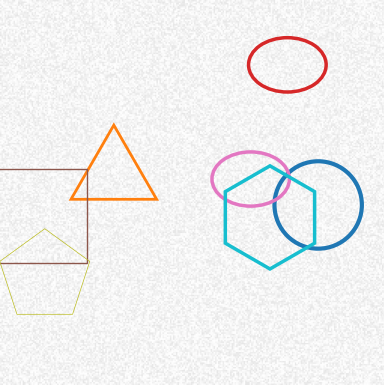[{"shape": "circle", "thickness": 3, "radius": 0.57, "center": [0.826, 0.468]}, {"shape": "triangle", "thickness": 2, "radius": 0.64, "center": [0.296, 0.547]}, {"shape": "oval", "thickness": 2.5, "radius": 0.5, "center": [0.746, 0.832]}, {"shape": "square", "thickness": 1, "radius": 0.61, "center": [0.105, 0.438]}, {"shape": "oval", "thickness": 2.5, "radius": 0.5, "center": [0.651, 0.535]}, {"shape": "pentagon", "thickness": 0.5, "radius": 0.61, "center": [0.116, 0.283]}, {"shape": "hexagon", "thickness": 2.5, "radius": 0.67, "center": [0.701, 0.435]}]